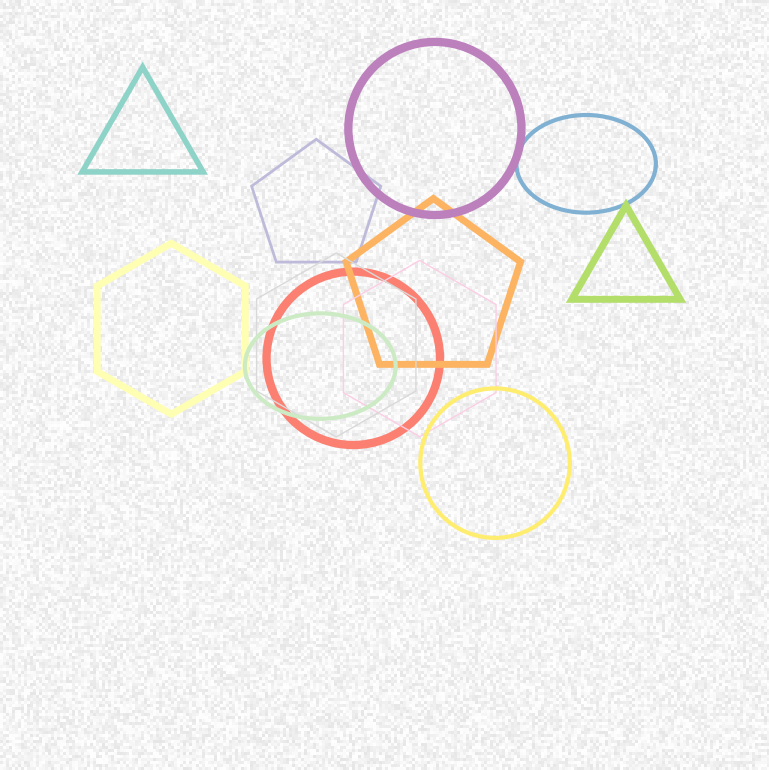[{"shape": "triangle", "thickness": 2, "radius": 0.45, "center": [0.185, 0.822]}, {"shape": "hexagon", "thickness": 2.5, "radius": 0.56, "center": [0.222, 0.573]}, {"shape": "pentagon", "thickness": 1, "radius": 0.44, "center": [0.411, 0.731]}, {"shape": "circle", "thickness": 3, "radius": 0.56, "center": [0.459, 0.535]}, {"shape": "oval", "thickness": 1.5, "radius": 0.45, "center": [0.761, 0.787]}, {"shape": "pentagon", "thickness": 2.5, "radius": 0.6, "center": [0.563, 0.623]}, {"shape": "triangle", "thickness": 2.5, "radius": 0.41, "center": [0.813, 0.652]}, {"shape": "hexagon", "thickness": 0.5, "radius": 0.57, "center": [0.545, 0.547]}, {"shape": "hexagon", "thickness": 0.5, "radius": 0.6, "center": [0.437, 0.552]}, {"shape": "circle", "thickness": 3, "radius": 0.56, "center": [0.565, 0.833]}, {"shape": "oval", "thickness": 1.5, "radius": 0.49, "center": [0.416, 0.525]}, {"shape": "circle", "thickness": 1.5, "radius": 0.49, "center": [0.643, 0.399]}]